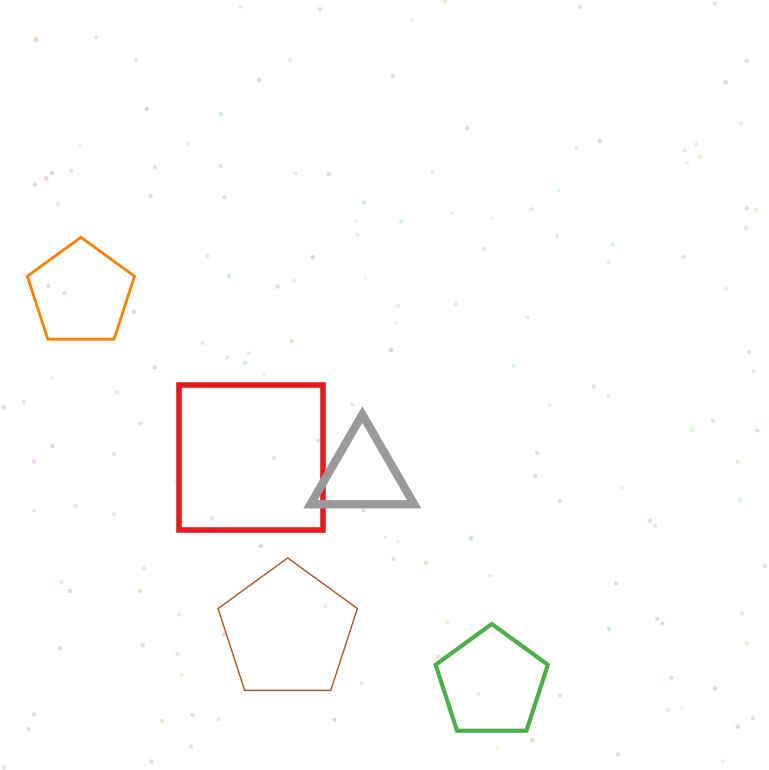[{"shape": "square", "thickness": 2, "radius": 0.47, "center": [0.326, 0.406]}, {"shape": "pentagon", "thickness": 1.5, "radius": 0.38, "center": [0.639, 0.113]}, {"shape": "pentagon", "thickness": 1, "radius": 0.37, "center": [0.105, 0.619]}, {"shape": "pentagon", "thickness": 0.5, "radius": 0.48, "center": [0.374, 0.18]}, {"shape": "triangle", "thickness": 3, "radius": 0.39, "center": [0.471, 0.384]}]